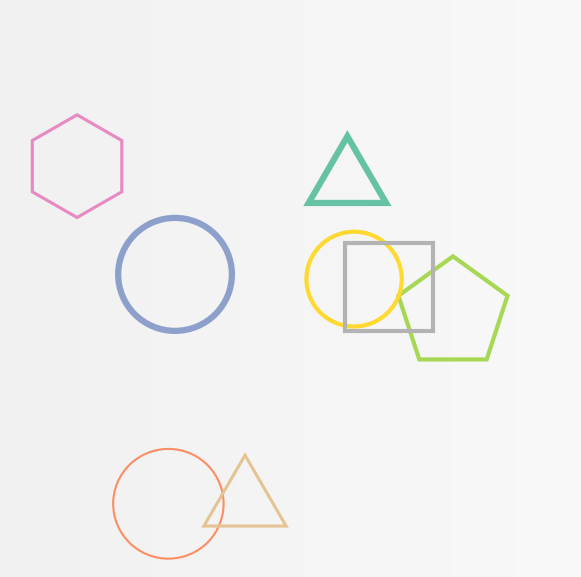[{"shape": "triangle", "thickness": 3, "radius": 0.38, "center": [0.598, 0.686]}, {"shape": "circle", "thickness": 1, "radius": 0.47, "center": [0.29, 0.127]}, {"shape": "circle", "thickness": 3, "radius": 0.49, "center": [0.301, 0.524]}, {"shape": "hexagon", "thickness": 1.5, "radius": 0.44, "center": [0.133, 0.711]}, {"shape": "pentagon", "thickness": 2, "radius": 0.49, "center": [0.779, 0.457]}, {"shape": "circle", "thickness": 2, "radius": 0.41, "center": [0.609, 0.516]}, {"shape": "triangle", "thickness": 1.5, "radius": 0.41, "center": [0.422, 0.129]}, {"shape": "square", "thickness": 2, "radius": 0.38, "center": [0.67, 0.503]}]